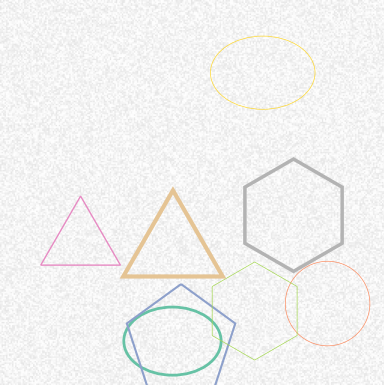[{"shape": "oval", "thickness": 2, "radius": 0.63, "center": [0.448, 0.114]}, {"shape": "circle", "thickness": 0.5, "radius": 0.55, "center": [0.851, 0.212]}, {"shape": "pentagon", "thickness": 1.5, "radius": 0.74, "center": [0.47, 0.114]}, {"shape": "triangle", "thickness": 1, "radius": 0.6, "center": [0.209, 0.371]}, {"shape": "hexagon", "thickness": 0.5, "radius": 0.64, "center": [0.661, 0.192]}, {"shape": "oval", "thickness": 0.5, "radius": 0.68, "center": [0.682, 0.811]}, {"shape": "triangle", "thickness": 3, "radius": 0.75, "center": [0.449, 0.356]}, {"shape": "hexagon", "thickness": 2.5, "radius": 0.73, "center": [0.762, 0.441]}]